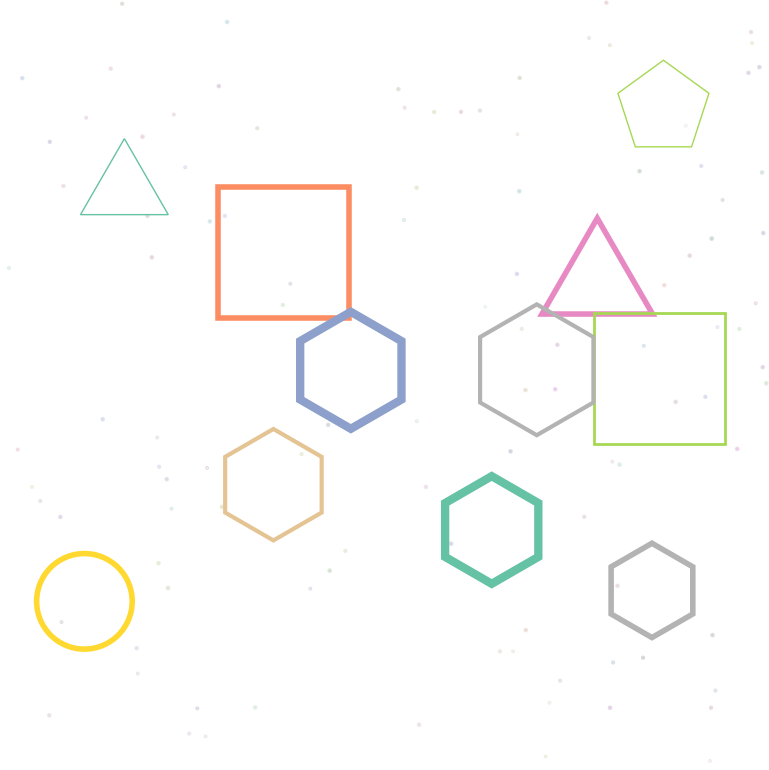[{"shape": "triangle", "thickness": 0.5, "radius": 0.33, "center": [0.162, 0.754]}, {"shape": "hexagon", "thickness": 3, "radius": 0.35, "center": [0.639, 0.312]}, {"shape": "square", "thickness": 2, "radius": 0.42, "center": [0.368, 0.672]}, {"shape": "hexagon", "thickness": 3, "radius": 0.38, "center": [0.456, 0.519]}, {"shape": "triangle", "thickness": 2, "radius": 0.41, "center": [0.776, 0.634]}, {"shape": "pentagon", "thickness": 0.5, "radius": 0.31, "center": [0.862, 0.86]}, {"shape": "square", "thickness": 1, "radius": 0.42, "center": [0.857, 0.508]}, {"shape": "circle", "thickness": 2, "radius": 0.31, "center": [0.11, 0.219]}, {"shape": "hexagon", "thickness": 1.5, "radius": 0.36, "center": [0.355, 0.371]}, {"shape": "hexagon", "thickness": 2, "radius": 0.31, "center": [0.847, 0.233]}, {"shape": "hexagon", "thickness": 1.5, "radius": 0.42, "center": [0.697, 0.52]}]